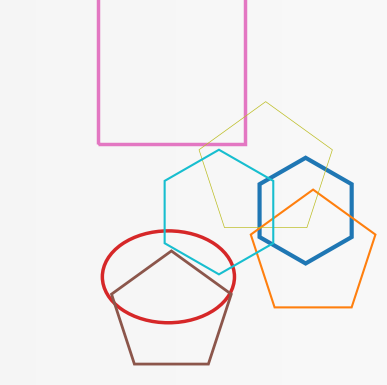[{"shape": "hexagon", "thickness": 3, "radius": 0.69, "center": [0.789, 0.453]}, {"shape": "pentagon", "thickness": 1.5, "radius": 0.85, "center": [0.808, 0.338]}, {"shape": "oval", "thickness": 2.5, "radius": 0.85, "center": [0.435, 0.281]}, {"shape": "pentagon", "thickness": 2, "radius": 0.81, "center": [0.442, 0.186]}, {"shape": "square", "thickness": 2.5, "radius": 0.95, "center": [0.443, 0.817]}, {"shape": "pentagon", "thickness": 0.5, "radius": 0.9, "center": [0.686, 0.555]}, {"shape": "hexagon", "thickness": 1.5, "radius": 0.81, "center": [0.565, 0.449]}]